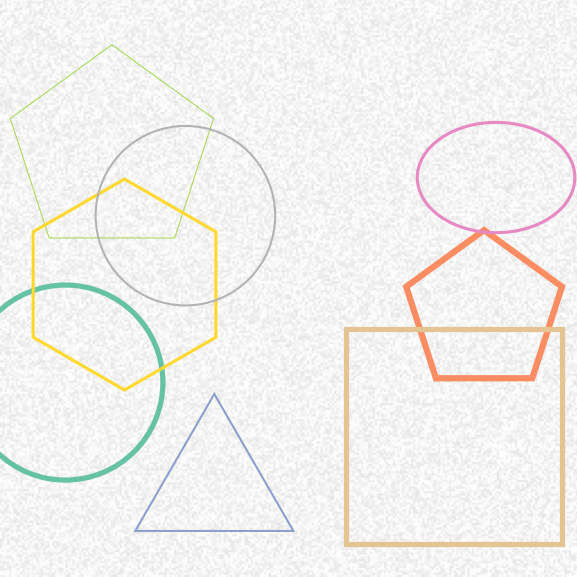[{"shape": "circle", "thickness": 2.5, "radius": 0.84, "center": [0.113, 0.337]}, {"shape": "pentagon", "thickness": 3, "radius": 0.71, "center": [0.838, 0.459]}, {"shape": "triangle", "thickness": 1, "radius": 0.79, "center": [0.371, 0.159]}, {"shape": "oval", "thickness": 1.5, "radius": 0.68, "center": [0.859, 0.692]}, {"shape": "pentagon", "thickness": 0.5, "radius": 0.92, "center": [0.194, 0.737]}, {"shape": "hexagon", "thickness": 1.5, "radius": 0.91, "center": [0.216, 0.506]}, {"shape": "square", "thickness": 2.5, "radius": 0.93, "center": [0.786, 0.243]}, {"shape": "circle", "thickness": 1, "radius": 0.78, "center": [0.321, 0.626]}]